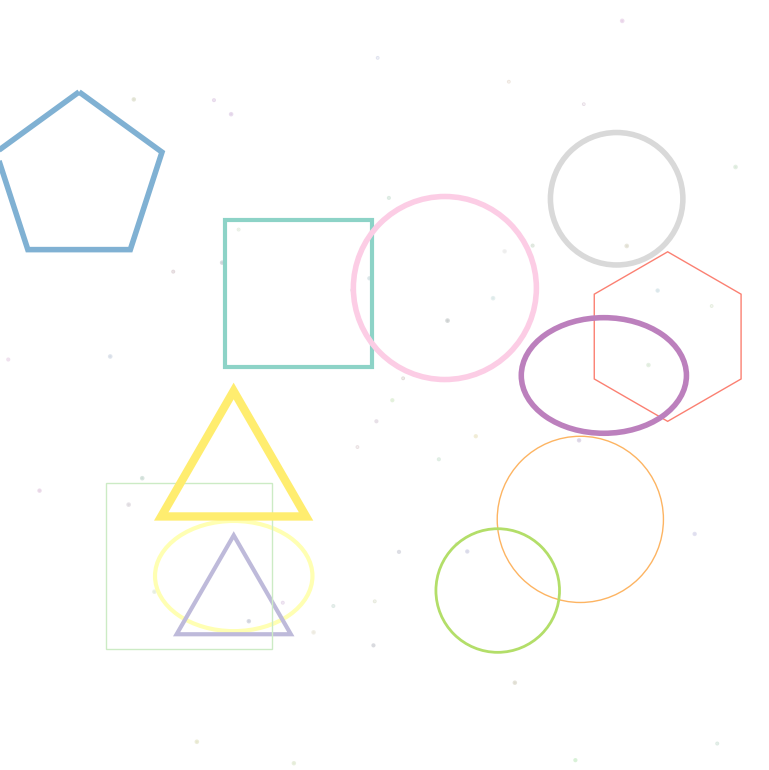[{"shape": "square", "thickness": 1.5, "radius": 0.48, "center": [0.388, 0.619]}, {"shape": "oval", "thickness": 1.5, "radius": 0.51, "center": [0.304, 0.252]}, {"shape": "triangle", "thickness": 1.5, "radius": 0.43, "center": [0.304, 0.219]}, {"shape": "hexagon", "thickness": 0.5, "radius": 0.55, "center": [0.867, 0.563]}, {"shape": "pentagon", "thickness": 2, "radius": 0.57, "center": [0.103, 0.767]}, {"shape": "circle", "thickness": 0.5, "radius": 0.54, "center": [0.754, 0.325]}, {"shape": "circle", "thickness": 1, "radius": 0.4, "center": [0.646, 0.233]}, {"shape": "circle", "thickness": 2, "radius": 0.59, "center": [0.578, 0.626]}, {"shape": "circle", "thickness": 2, "radius": 0.43, "center": [0.801, 0.742]}, {"shape": "oval", "thickness": 2, "radius": 0.54, "center": [0.784, 0.512]}, {"shape": "square", "thickness": 0.5, "radius": 0.54, "center": [0.245, 0.265]}, {"shape": "triangle", "thickness": 3, "radius": 0.54, "center": [0.303, 0.384]}]